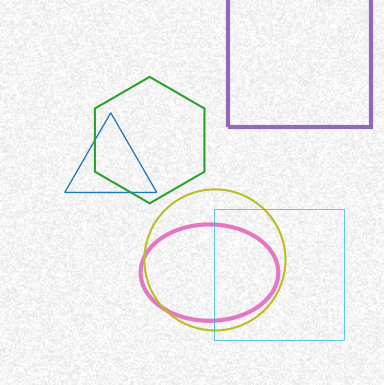[{"shape": "triangle", "thickness": 1, "radius": 0.69, "center": [0.288, 0.569]}, {"shape": "hexagon", "thickness": 1.5, "radius": 0.82, "center": [0.389, 0.636]}, {"shape": "square", "thickness": 3, "radius": 0.92, "center": [0.778, 0.856]}, {"shape": "oval", "thickness": 3, "radius": 0.89, "center": [0.544, 0.292]}, {"shape": "circle", "thickness": 1.5, "radius": 0.92, "center": [0.558, 0.325]}, {"shape": "square", "thickness": 0.5, "radius": 0.85, "center": [0.725, 0.287]}]